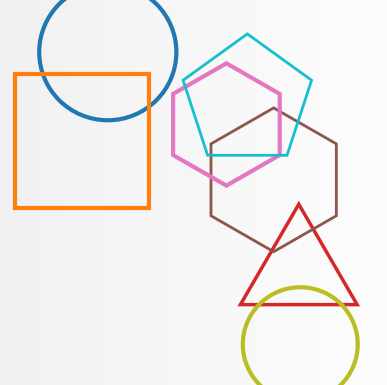[{"shape": "circle", "thickness": 3, "radius": 0.89, "center": [0.278, 0.865]}, {"shape": "square", "thickness": 3, "radius": 0.87, "center": [0.211, 0.633]}, {"shape": "triangle", "thickness": 2.5, "radius": 0.87, "center": [0.771, 0.296]}, {"shape": "hexagon", "thickness": 2, "radius": 0.93, "center": [0.706, 0.533]}, {"shape": "hexagon", "thickness": 3, "radius": 0.79, "center": [0.584, 0.677]}, {"shape": "circle", "thickness": 3, "radius": 0.74, "center": [0.775, 0.106]}, {"shape": "pentagon", "thickness": 2, "radius": 0.87, "center": [0.638, 0.738]}]